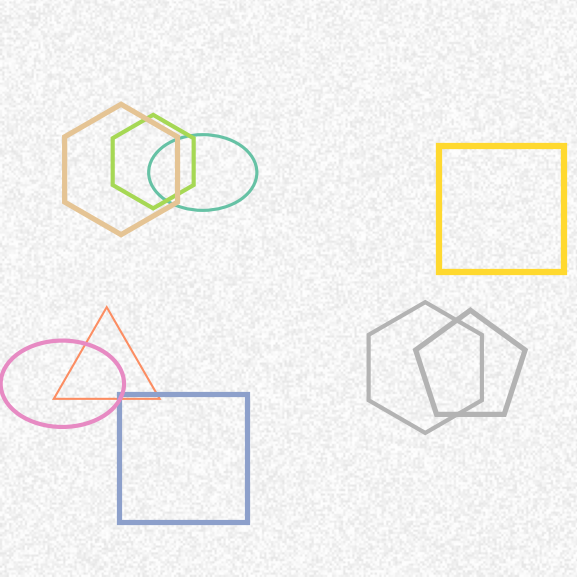[{"shape": "oval", "thickness": 1.5, "radius": 0.47, "center": [0.351, 0.7]}, {"shape": "triangle", "thickness": 1, "radius": 0.53, "center": [0.185, 0.361]}, {"shape": "square", "thickness": 2.5, "radius": 0.55, "center": [0.316, 0.206]}, {"shape": "oval", "thickness": 2, "radius": 0.53, "center": [0.108, 0.335]}, {"shape": "hexagon", "thickness": 2, "radius": 0.4, "center": [0.265, 0.719]}, {"shape": "square", "thickness": 3, "radius": 0.54, "center": [0.868, 0.637]}, {"shape": "hexagon", "thickness": 2.5, "radius": 0.56, "center": [0.21, 0.706]}, {"shape": "hexagon", "thickness": 2, "radius": 0.57, "center": [0.736, 0.363]}, {"shape": "pentagon", "thickness": 2.5, "radius": 0.5, "center": [0.814, 0.362]}]